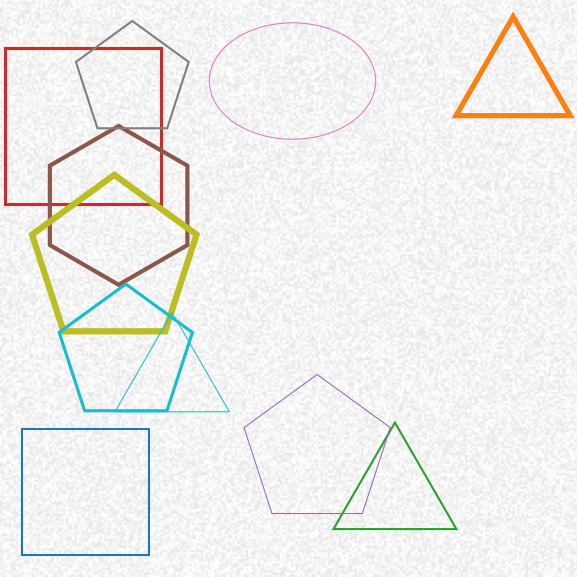[{"shape": "square", "thickness": 1, "radius": 0.55, "center": [0.149, 0.147]}, {"shape": "triangle", "thickness": 2.5, "radius": 0.57, "center": [0.889, 0.856]}, {"shape": "triangle", "thickness": 1, "radius": 0.61, "center": [0.684, 0.144]}, {"shape": "square", "thickness": 1.5, "radius": 0.68, "center": [0.144, 0.781]}, {"shape": "pentagon", "thickness": 0.5, "radius": 0.67, "center": [0.549, 0.218]}, {"shape": "hexagon", "thickness": 2, "radius": 0.69, "center": [0.205, 0.644]}, {"shape": "oval", "thickness": 0.5, "radius": 0.72, "center": [0.506, 0.859]}, {"shape": "pentagon", "thickness": 1, "radius": 0.51, "center": [0.229, 0.86]}, {"shape": "pentagon", "thickness": 3, "radius": 0.75, "center": [0.198, 0.547]}, {"shape": "triangle", "thickness": 0.5, "radius": 0.57, "center": [0.298, 0.343]}, {"shape": "pentagon", "thickness": 1.5, "radius": 0.61, "center": [0.218, 0.386]}]